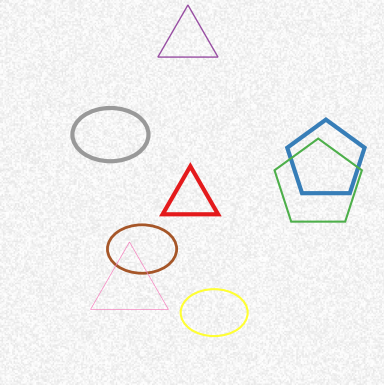[{"shape": "triangle", "thickness": 3, "radius": 0.42, "center": [0.494, 0.485]}, {"shape": "pentagon", "thickness": 3, "radius": 0.53, "center": [0.847, 0.584]}, {"shape": "pentagon", "thickness": 1.5, "radius": 0.6, "center": [0.826, 0.521]}, {"shape": "triangle", "thickness": 1, "radius": 0.45, "center": [0.488, 0.897]}, {"shape": "oval", "thickness": 1.5, "radius": 0.44, "center": [0.556, 0.188]}, {"shape": "oval", "thickness": 2, "radius": 0.45, "center": [0.369, 0.353]}, {"shape": "triangle", "thickness": 0.5, "radius": 0.58, "center": [0.336, 0.255]}, {"shape": "oval", "thickness": 3, "radius": 0.49, "center": [0.287, 0.65]}]